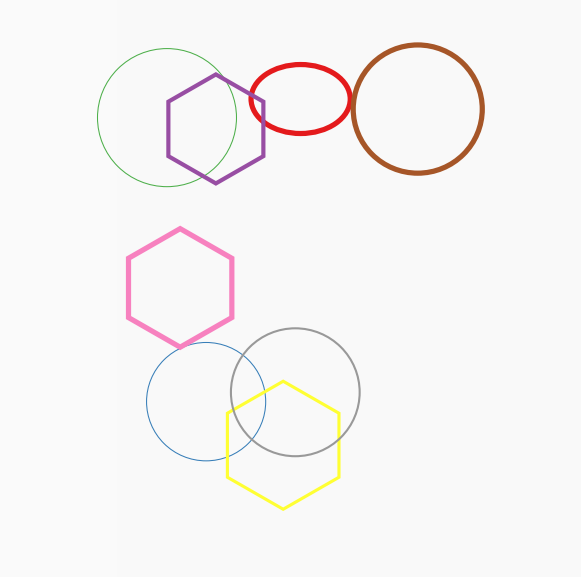[{"shape": "oval", "thickness": 2.5, "radius": 0.43, "center": [0.517, 0.828]}, {"shape": "circle", "thickness": 0.5, "radius": 0.51, "center": [0.355, 0.304]}, {"shape": "circle", "thickness": 0.5, "radius": 0.6, "center": [0.287, 0.795]}, {"shape": "hexagon", "thickness": 2, "radius": 0.47, "center": [0.371, 0.776]}, {"shape": "hexagon", "thickness": 1.5, "radius": 0.55, "center": [0.487, 0.228]}, {"shape": "circle", "thickness": 2.5, "radius": 0.56, "center": [0.719, 0.81]}, {"shape": "hexagon", "thickness": 2.5, "radius": 0.51, "center": [0.31, 0.501]}, {"shape": "circle", "thickness": 1, "radius": 0.55, "center": [0.508, 0.32]}]